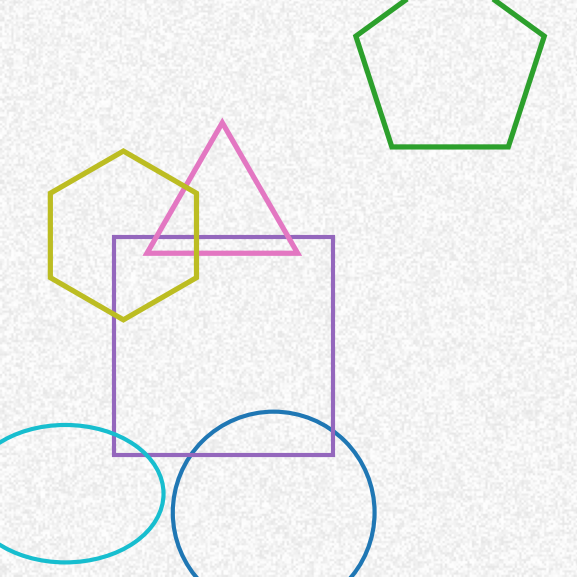[{"shape": "circle", "thickness": 2, "radius": 0.87, "center": [0.474, 0.112]}, {"shape": "pentagon", "thickness": 2.5, "radius": 0.86, "center": [0.779, 0.883]}, {"shape": "square", "thickness": 2, "radius": 0.95, "center": [0.387, 0.4]}, {"shape": "triangle", "thickness": 2.5, "radius": 0.75, "center": [0.385, 0.636]}, {"shape": "hexagon", "thickness": 2.5, "radius": 0.73, "center": [0.214, 0.591]}, {"shape": "oval", "thickness": 2, "radius": 0.85, "center": [0.113, 0.144]}]